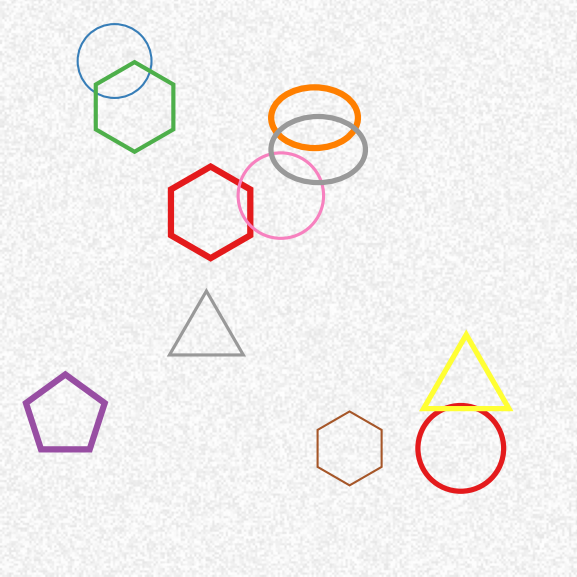[{"shape": "circle", "thickness": 2.5, "radius": 0.37, "center": [0.798, 0.223]}, {"shape": "hexagon", "thickness": 3, "radius": 0.4, "center": [0.365, 0.631]}, {"shape": "circle", "thickness": 1, "radius": 0.32, "center": [0.198, 0.893]}, {"shape": "hexagon", "thickness": 2, "radius": 0.39, "center": [0.233, 0.814]}, {"shape": "pentagon", "thickness": 3, "radius": 0.36, "center": [0.113, 0.279]}, {"shape": "oval", "thickness": 3, "radius": 0.38, "center": [0.545, 0.795]}, {"shape": "triangle", "thickness": 2.5, "radius": 0.43, "center": [0.807, 0.334]}, {"shape": "hexagon", "thickness": 1, "radius": 0.32, "center": [0.605, 0.223]}, {"shape": "circle", "thickness": 1.5, "radius": 0.37, "center": [0.486, 0.66]}, {"shape": "oval", "thickness": 2.5, "radius": 0.41, "center": [0.551, 0.74]}, {"shape": "triangle", "thickness": 1.5, "radius": 0.37, "center": [0.357, 0.421]}]